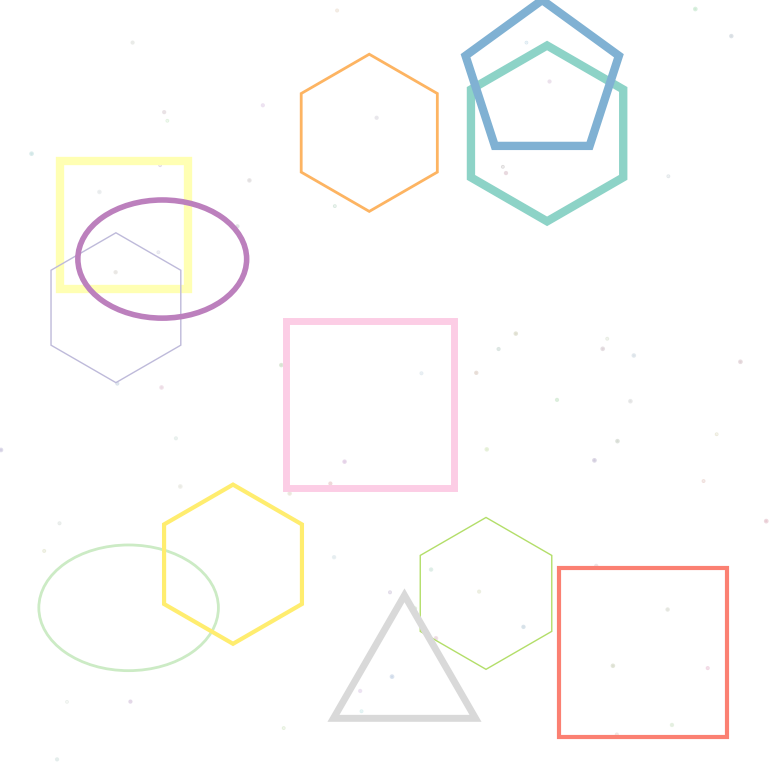[{"shape": "hexagon", "thickness": 3, "radius": 0.57, "center": [0.711, 0.827]}, {"shape": "square", "thickness": 3, "radius": 0.41, "center": [0.161, 0.708]}, {"shape": "hexagon", "thickness": 0.5, "radius": 0.49, "center": [0.151, 0.6]}, {"shape": "square", "thickness": 1.5, "radius": 0.55, "center": [0.835, 0.153]}, {"shape": "pentagon", "thickness": 3, "radius": 0.52, "center": [0.704, 0.895]}, {"shape": "hexagon", "thickness": 1, "radius": 0.51, "center": [0.48, 0.828]}, {"shape": "hexagon", "thickness": 0.5, "radius": 0.49, "center": [0.631, 0.229]}, {"shape": "square", "thickness": 2.5, "radius": 0.54, "center": [0.481, 0.475]}, {"shape": "triangle", "thickness": 2.5, "radius": 0.53, "center": [0.525, 0.12]}, {"shape": "oval", "thickness": 2, "radius": 0.55, "center": [0.211, 0.664]}, {"shape": "oval", "thickness": 1, "radius": 0.58, "center": [0.167, 0.211]}, {"shape": "hexagon", "thickness": 1.5, "radius": 0.52, "center": [0.303, 0.267]}]